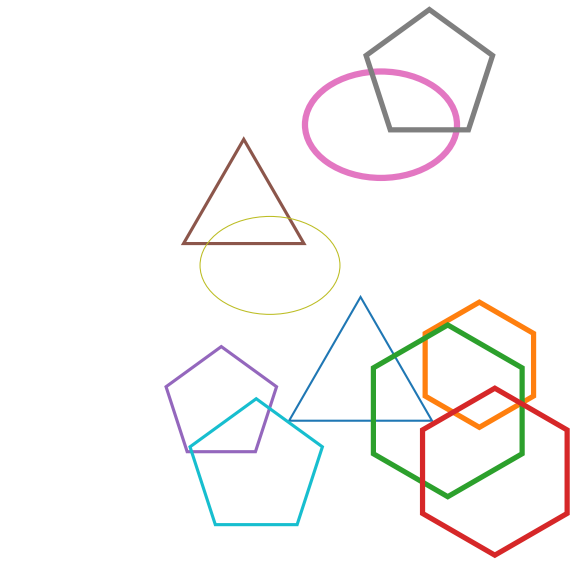[{"shape": "triangle", "thickness": 1, "radius": 0.71, "center": [0.624, 0.342]}, {"shape": "hexagon", "thickness": 2.5, "radius": 0.54, "center": [0.83, 0.368]}, {"shape": "hexagon", "thickness": 2.5, "radius": 0.74, "center": [0.775, 0.288]}, {"shape": "hexagon", "thickness": 2.5, "radius": 0.72, "center": [0.857, 0.182]}, {"shape": "pentagon", "thickness": 1.5, "radius": 0.5, "center": [0.383, 0.298]}, {"shape": "triangle", "thickness": 1.5, "radius": 0.6, "center": [0.422, 0.638]}, {"shape": "oval", "thickness": 3, "radius": 0.66, "center": [0.66, 0.783]}, {"shape": "pentagon", "thickness": 2.5, "radius": 0.58, "center": [0.743, 0.867]}, {"shape": "oval", "thickness": 0.5, "radius": 0.61, "center": [0.468, 0.54]}, {"shape": "pentagon", "thickness": 1.5, "radius": 0.6, "center": [0.444, 0.188]}]